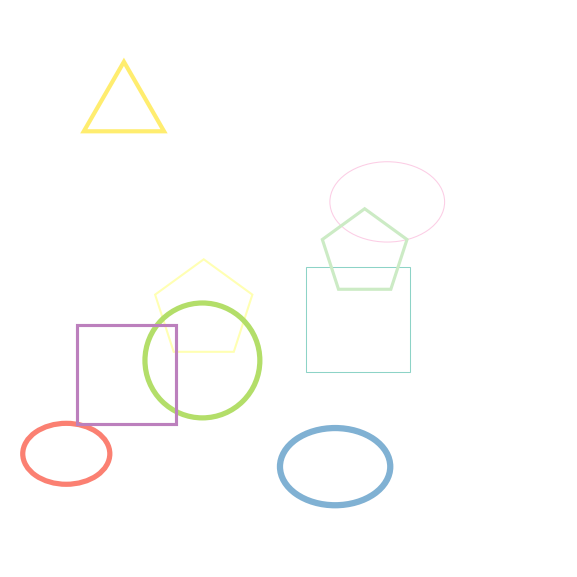[{"shape": "square", "thickness": 0.5, "radius": 0.45, "center": [0.62, 0.446]}, {"shape": "pentagon", "thickness": 1, "radius": 0.44, "center": [0.353, 0.462]}, {"shape": "oval", "thickness": 2.5, "radius": 0.38, "center": [0.115, 0.213]}, {"shape": "oval", "thickness": 3, "radius": 0.48, "center": [0.58, 0.191]}, {"shape": "circle", "thickness": 2.5, "radius": 0.5, "center": [0.35, 0.375]}, {"shape": "oval", "thickness": 0.5, "radius": 0.5, "center": [0.671, 0.65]}, {"shape": "square", "thickness": 1.5, "radius": 0.43, "center": [0.218, 0.351]}, {"shape": "pentagon", "thickness": 1.5, "radius": 0.39, "center": [0.631, 0.561]}, {"shape": "triangle", "thickness": 2, "radius": 0.4, "center": [0.215, 0.812]}]